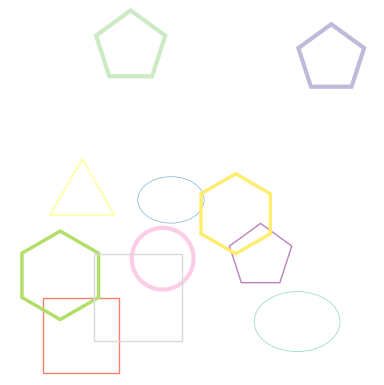[{"shape": "oval", "thickness": 0.5, "radius": 0.56, "center": [0.772, 0.165]}, {"shape": "triangle", "thickness": 1.5, "radius": 0.48, "center": [0.214, 0.49]}, {"shape": "pentagon", "thickness": 3, "radius": 0.45, "center": [0.86, 0.847]}, {"shape": "square", "thickness": 1, "radius": 0.49, "center": [0.211, 0.129]}, {"shape": "oval", "thickness": 0.5, "radius": 0.43, "center": [0.444, 0.481]}, {"shape": "hexagon", "thickness": 2.5, "radius": 0.57, "center": [0.157, 0.285]}, {"shape": "circle", "thickness": 3, "radius": 0.4, "center": [0.422, 0.328]}, {"shape": "square", "thickness": 1, "radius": 0.57, "center": [0.358, 0.227]}, {"shape": "pentagon", "thickness": 1, "radius": 0.43, "center": [0.677, 0.335]}, {"shape": "pentagon", "thickness": 3, "radius": 0.47, "center": [0.339, 0.878]}, {"shape": "hexagon", "thickness": 2.5, "radius": 0.52, "center": [0.612, 0.445]}]